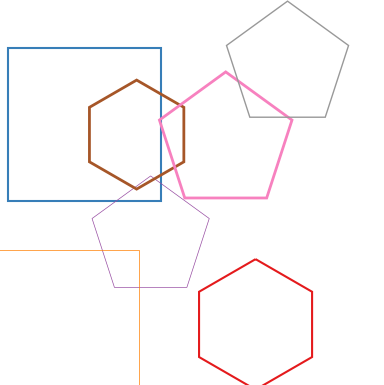[{"shape": "hexagon", "thickness": 1.5, "radius": 0.85, "center": [0.664, 0.157]}, {"shape": "square", "thickness": 1.5, "radius": 1.0, "center": [0.219, 0.676]}, {"shape": "pentagon", "thickness": 0.5, "radius": 0.8, "center": [0.391, 0.383]}, {"shape": "square", "thickness": 0.5, "radius": 0.93, "center": [0.174, 0.163]}, {"shape": "hexagon", "thickness": 2, "radius": 0.71, "center": [0.355, 0.65]}, {"shape": "pentagon", "thickness": 2, "radius": 0.91, "center": [0.586, 0.632]}, {"shape": "pentagon", "thickness": 1, "radius": 0.83, "center": [0.747, 0.83]}]